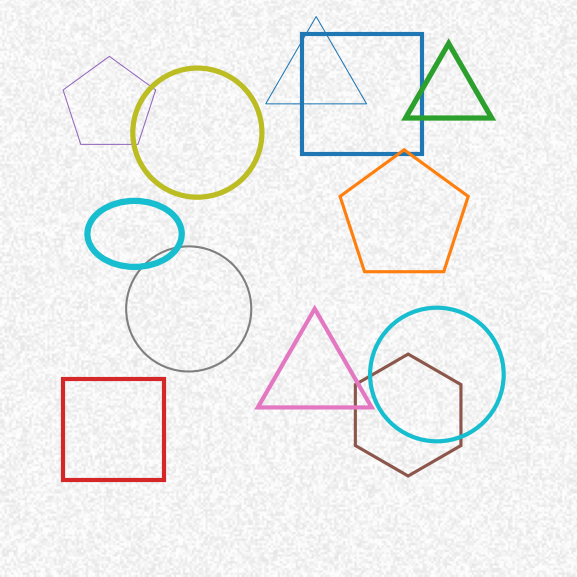[{"shape": "triangle", "thickness": 0.5, "radius": 0.5, "center": [0.547, 0.87]}, {"shape": "square", "thickness": 2, "radius": 0.52, "center": [0.627, 0.837]}, {"shape": "pentagon", "thickness": 1.5, "radius": 0.58, "center": [0.7, 0.623]}, {"shape": "triangle", "thickness": 2.5, "radius": 0.43, "center": [0.777, 0.838]}, {"shape": "square", "thickness": 2, "radius": 0.44, "center": [0.197, 0.255]}, {"shape": "pentagon", "thickness": 0.5, "radius": 0.42, "center": [0.189, 0.817]}, {"shape": "hexagon", "thickness": 1.5, "radius": 0.53, "center": [0.707, 0.28]}, {"shape": "triangle", "thickness": 2, "radius": 0.57, "center": [0.545, 0.351]}, {"shape": "circle", "thickness": 1, "radius": 0.54, "center": [0.327, 0.464]}, {"shape": "circle", "thickness": 2.5, "radius": 0.56, "center": [0.342, 0.769]}, {"shape": "circle", "thickness": 2, "radius": 0.58, "center": [0.756, 0.351]}, {"shape": "oval", "thickness": 3, "radius": 0.41, "center": [0.233, 0.594]}]